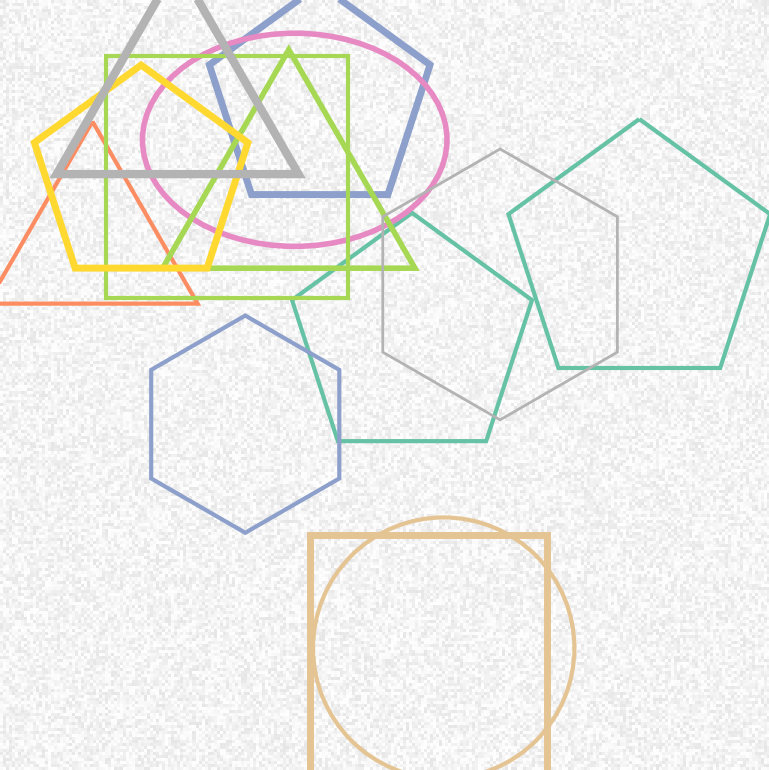[{"shape": "pentagon", "thickness": 1.5, "radius": 0.82, "center": [0.535, 0.56]}, {"shape": "pentagon", "thickness": 1.5, "radius": 0.89, "center": [0.83, 0.667]}, {"shape": "triangle", "thickness": 1.5, "radius": 0.79, "center": [0.12, 0.685]}, {"shape": "pentagon", "thickness": 2.5, "radius": 0.75, "center": [0.415, 0.869]}, {"shape": "hexagon", "thickness": 1.5, "radius": 0.71, "center": [0.319, 0.449]}, {"shape": "oval", "thickness": 2, "radius": 0.99, "center": [0.383, 0.818]}, {"shape": "triangle", "thickness": 2, "radius": 0.95, "center": [0.375, 0.746]}, {"shape": "square", "thickness": 1.5, "radius": 0.78, "center": [0.295, 0.77]}, {"shape": "pentagon", "thickness": 2.5, "radius": 0.73, "center": [0.183, 0.77]}, {"shape": "circle", "thickness": 1.5, "radius": 0.85, "center": [0.576, 0.158]}, {"shape": "square", "thickness": 2.5, "radius": 0.77, "center": [0.556, 0.151]}, {"shape": "hexagon", "thickness": 1, "radius": 0.88, "center": [0.649, 0.631]}, {"shape": "triangle", "thickness": 3, "radius": 0.91, "center": [0.231, 0.865]}]